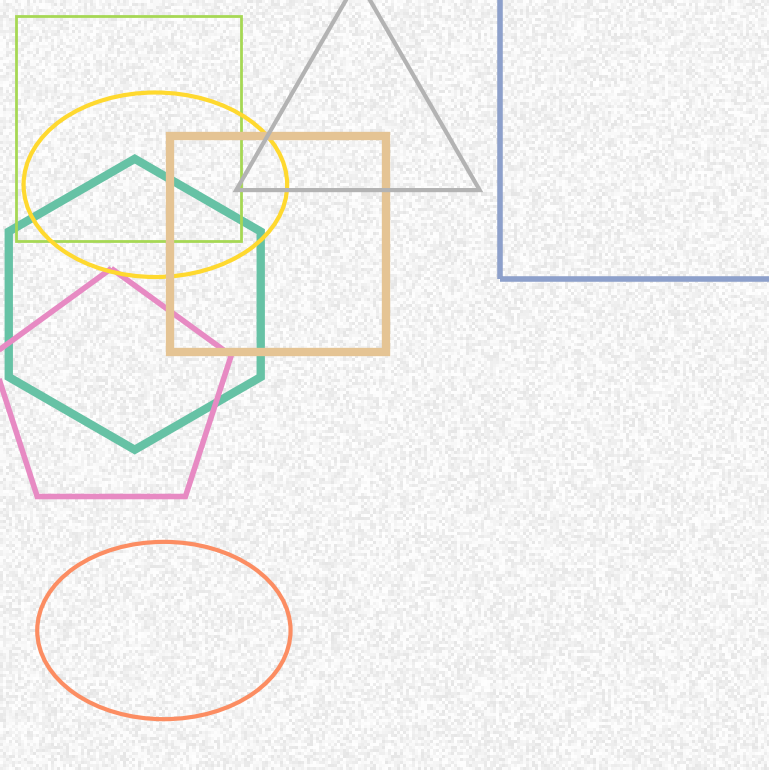[{"shape": "hexagon", "thickness": 3, "radius": 0.94, "center": [0.175, 0.605]}, {"shape": "oval", "thickness": 1.5, "radius": 0.82, "center": [0.213, 0.181]}, {"shape": "square", "thickness": 2, "radius": 0.91, "center": [0.832, 0.821]}, {"shape": "pentagon", "thickness": 2, "radius": 0.82, "center": [0.145, 0.488]}, {"shape": "square", "thickness": 1, "radius": 0.73, "center": [0.167, 0.833]}, {"shape": "oval", "thickness": 1.5, "radius": 0.86, "center": [0.202, 0.76]}, {"shape": "square", "thickness": 3, "radius": 0.7, "center": [0.361, 0.683]}, {"shape": "triangle", "thickness": 1.5, "radius": 0.91, "center": [0.465, 0.844]}]